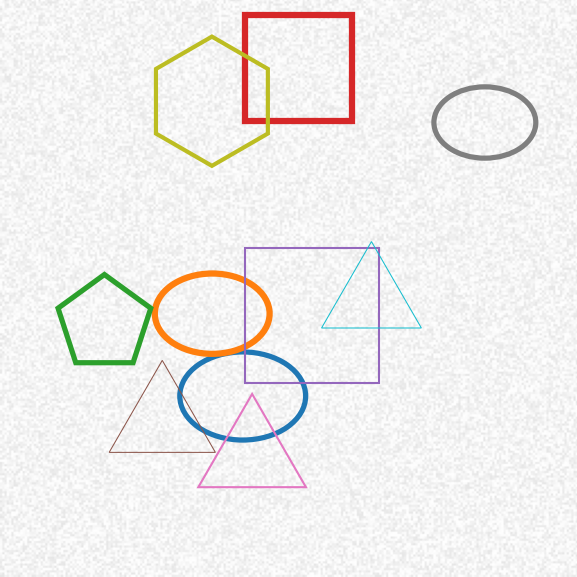[{"shape": "oval", "thickness": 2.5, "radius": 0.54, "center": [0.42, 0.313]}, {"shape": "oval", "thickness": 3, "radius": 0.5, "center": [0.367, 0.456]}, {"shape": "pentagon", "thickness": 2.5, "radius": 0.42, "center": [0.181, 0.439]}, {"shape": "square", "thickness": 3, "radius": 0.46, "center": [0.517, 0.881]}, {"shape": "square", "thickness": 1, "radius": 0.58, "center": [0.54, 0.453]}, {"shape": "triangle", "thickness": 0.5, "radius": 0.53, "center": [0.281, 0.269]}, {"shape": "triangle", "thickness": 1, "radius": 0.54, "center": [0.437, 0.209]}, {"shape": "oval", "thickness": 2.5, "radius": 0.44, "center": [0.84, 0.787]}, {"shape": "hexagon", "thickness": 2, "radius": 0.56, "center": [0.367, 0.824]}, {"shape": "triangle", "thickness": 0.5, "radius": 0.5, "center": [0.643, 0.481]}]